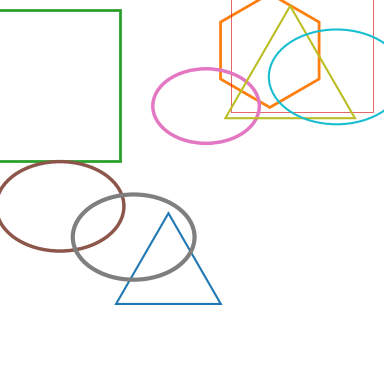[{"shape": "triangle", "thickness": 1.5, "radius": 0.79, "center": [0.437, 0.289]}, {"shape": "hexagon", "thickness": 2, "radius": 0.74, "center": [0.701, 0.869]}, {"shape": "square", "thickness": 2, "radius": 0.98, "center": [0.114, 0.778]}, {"shape": "square", "thickness": 0.5, "radius": 0.92, "center": [0.785, 0.893]}, {"shape": "oval", "thickness": 2.5, "radius": 0.83, "center": [0.156, 0.464]}, {"shape": "oval", "thickness": 2.5, "radius": 0.69, "center": [0.535, 0.725]}, {"shape": "oval", "thickness": 3, "radius": 0.79, "center": [0.347, 0.384]}, {"shape": "triangle", "thickness": 1.5, "radius": 0.97, "center": [0.754, 0.79]}, {"shape": "oval", "thickness": 1.5, "radius": 0.88, "center": [0.874, 0.8]}]